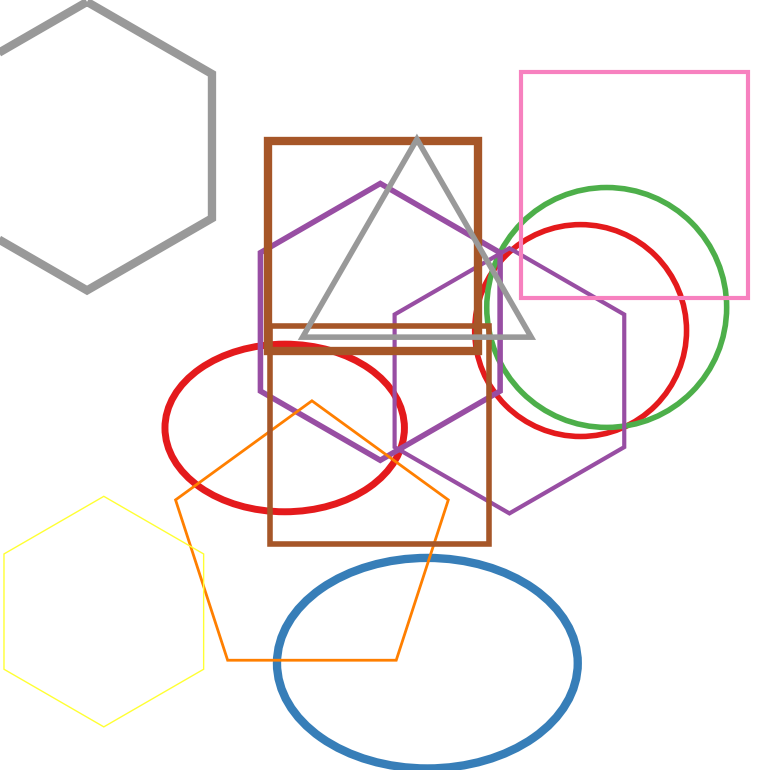[{"shape": "circle", "thickness": 2, "radius": 0.69, "center": [0.754, 0.571]}, {"shape": "oval", "thickness": 2.5, "radius": 0.78, "center": [0.37, 0.444]}, {"shape": "oval", "thickness": 3, "radius": 0.98, "center": [0.555, 0.139]}, {"shape": "circle", "thickness": 2, "radius": 0.78, "center": [0.788, 0.601]}, {"shape": "hexagon", "thickness": 2, "radius": 0.9, "center": [0.494, 0.582]}, {"shape": "hexagon", "thickness": 1.5, "radius": 0.86, "center": [0.662, 0.505]}, {"shape": "pentagon", "thickness": 1, "radius": 0.93, "center": [0.405, 0.293]}, {"shape": "hexagon", "thickness": 0.5, "radius": 0.75, "center": [0.135, 0.206]}, {"shape": "square", "thickness": 2, "radius": 0.71, "center": [0.493, 0.435]}, {"shape": "square", "thickness": 3, "radius": 0.68, "center": [0.485, 0.681]}, {"shape": "square", "thickness": 1.5, "radius": 0.73, "center": [0.824, 0.76]}, {"shape": "hexagon", "thickness": 3, "radius": 0.94, "center": [0.113, 0.81]}, {"shape": "triangle", "thickness": 2, "radius": 0.86, "center": [0.541, 0.648]}]